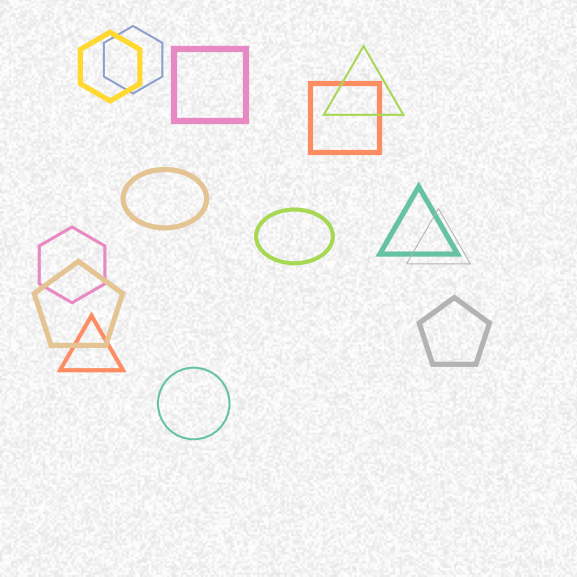[{"shape": "triangle", "thickness": 2.5, "radius": 0.39, "center": [0.725, 0.598]}, {"shape": "circle", "thickness": 1, "radius": 0.31, "center": [0.335, 0.3]}, {"shape": "square", "thickness": 2.5, "radius": 0.3, "center": [0.597, 0.795]}, {"shape": "triangle", "thickness": 2, "radius": 0.31, "center": [0.158, 0.39]}, {"shape": "hexagon", "thickness": 1, "radius": 0.29, "center": [0.23, 0.896]}, {"shape": "square", "thickness": 3, "radius": 0.31, "center": [0.364, 0.853]}, {"shape": "hexagon", "thickness": 1.5, "radius": 0.33, "center": [0.125, 0.541]}, {"shape": "triangle", "thickness": 1, "radius": 0.4, "center": [0.63, 0.84]}, {"shape": "oval", "thickness": 2, "radius": 0.33, "center": [0.51, 0.59]}, {"shape": "hexagon", "thickness": 2.5, "radius": 0.3, "center": [0.191, 0.884]}, {"shape": "oval", "thickness": 2.5, "radius": 0.36, "center": [0.286, 0.655]}, {"shape": "pentagon", "thickness": 2.5, "radius": 0.4, "center": [0.136, 0.466]}, {"shape": "pentagon", "thickness": 2.5, "radius": 0.32, "center": [0.787, 0.42]}, {"shape": "triangle", "thickness": 0.5, "radius": 0.32, "center": [0.759, 0.574]}]